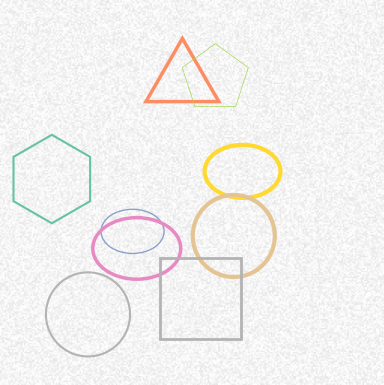[{"shape": "hexagon", "thickness": 1.5, "radius": 0.57, "center": [0.135, 0.535]}, {"shape": "triangle", "thickness": 2.5, "radius": 0.55, "center": [0.474, 0.791]}, {"shape": "oval", "thickness": 1, "radius": 0.41, "center": [0.344, 0.399]}, {"shape": "oval", "thickness": 2.5, "radius": 0.57, "center": [0.355, 0.355]}, {"shape": "pentagon", "thickness": 0.5, "radius": 0.45, "center": [0.559, 0.796]}, {"shape": "oval", "thickness": 3, "radius": 0.49, "center": [0.63, 0.555]}, {"shape": "circle", "thickness": 3, "radius": 0.53, "center": [0.607, 0.387]}, {"shape": "square", "thickness": 2, "radius": 0.53, "center": [0.521, 0.225]}, {"shape": "circle", "thickness": 1.5, "radius": 0.55, "center": [0.229, 0.183]}]